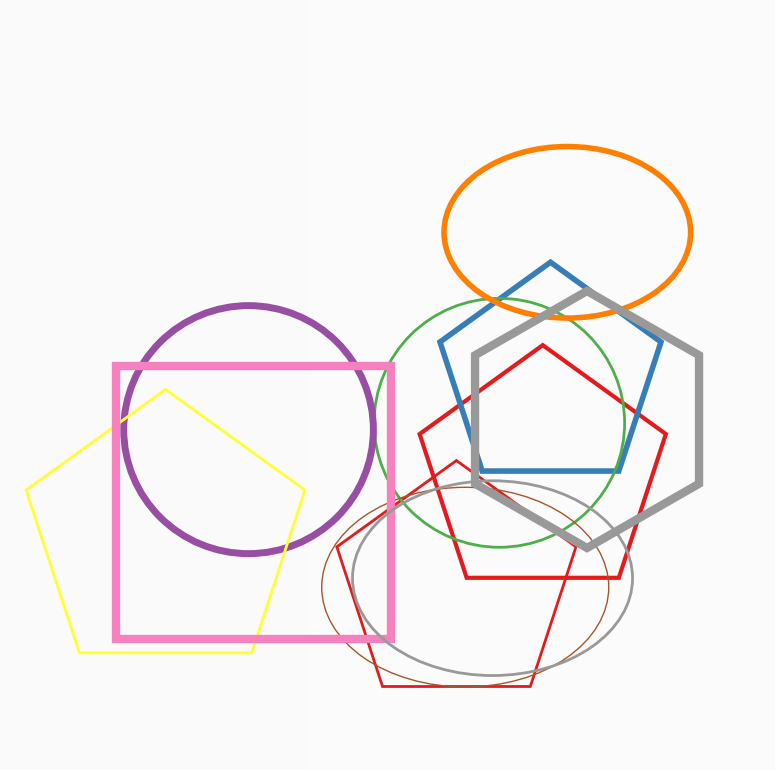[{"shape": "pentagon", "thickness": 1.5, "radius": 0.84, "center": [0.7, 0.385]}, {"shape": "pentagon", "thickness": 1, "radius": 0.81, "center": [0.589, 0.24]}, {"shape": "pentagon", "thickness": 2, "radius": 0.75, "center": [0.71, 0.51]}, {"shape": "circle", "thickness": 1, "radius": 0.81, "center": [0.644, 0.451]}, {"shape": "circle", "thickness": 2.5, "radius": 0.81, "center": [0.321, 0.442]}, {"shape": "oval", "thickness": 2, "radius": 0.8, "center": [0.732, 0.698]}, {"shape": "pentagon", "thickness": 1, "radius": 0.95, "center": [0.214, 0.305]}, {"shape": "oval", "thickness": 0.5, "radius": 0.93, "center": [0.6, 0.237]}, {"shape": "square", "thickness": 3, "radius": 0.89, "center": [0.327, 0.347]}, {"shape": "oval", "thickness": 1, "radius": 0.9, "center": [0.636, 0.249]}, {"shape": "hexagon", "thickness": 3, "radius": 0.83, "center": [0.757, 0.455]}]